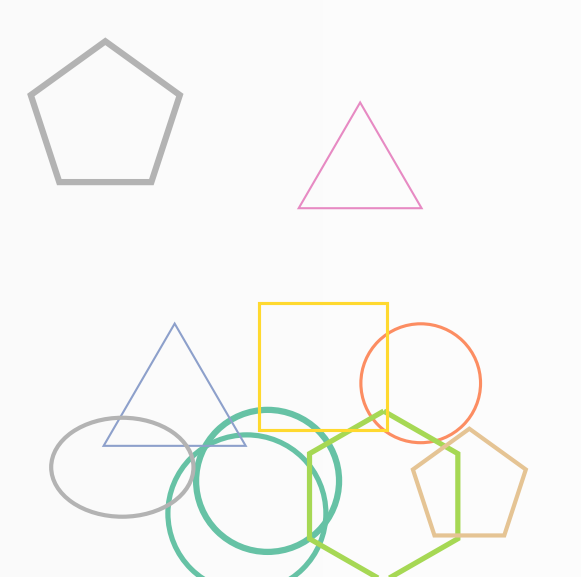[{"shape": "circle", "thickness": 2.5, "radius": 0.68, "center": [0.425, 0.11]}, {"shape": "circle", "thickness": 3, "radius": 0.61, "center": [0.46, 0.166]}, {"shape": "circle", "thickness": 1.5, "radius": 0.51, "center": [0.724, 0.336]}, {"shape": "triangle", "thickness": 1, "radius": 0.71, "center": [0.3, 0.298]}, {"shape": "triangle", "thickness": 1, "radius": 0.61, "center": [0.62, 0.7]}, {"shape": "hexagon", "thickness": 2.5, "radius": 0.74, "center": [0.66, 0.14]}, {"shape": "square", "thickness": 1.5, "radius": 0.55, "center": [0.556, 0.365]}, {"shape": "pentagon", "thickness": 2, "radius": 0.51, "center": [0.808, 0.155]}, {"shape": "pentagon", "thickness": 3, "radius": 0.67, "center": [0.181, 0.793]}, {"shape": "oval", "thickness": 2, "radius": 0.61, "center": [0.21, 0.19]}]